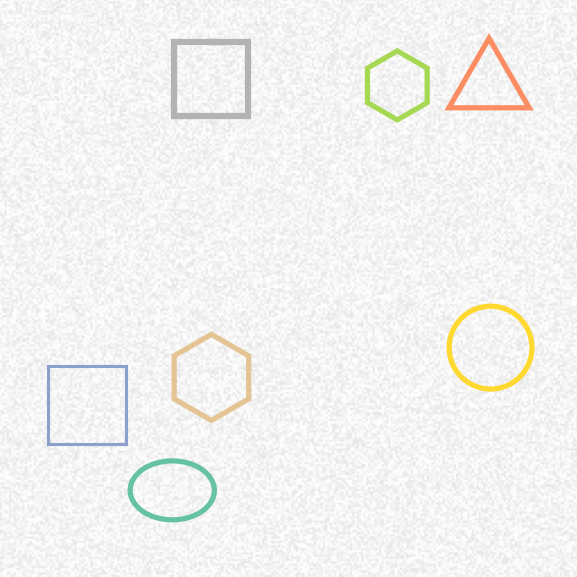[{"shape": "oval", "thickness": 2.5, "radius": 0.36, "center": [0.298, 0.15]}, {"shape": "triangle", "thickness": 2.5, "radius": 0.4, "center": [0.847, 0.853]}, {"shape": "square", "thickness": 1.5, "radius": 0.34, "center": [0.151, 0.298]}, {"shape": "hexagon", "thickness": 2.5, "radius": 0.3, "center": [0.688, 0.851]}, {"shape": "circle", "thickness": 2.5, "radius": 0.36, "center": [0.849, 0.397]}, {"shape": "hexagon", "thickness": 2.5, "radius": 0.37, "center": [0.366, 0.346]}, {"shape": "square", "thickness": 3, "radius": 0.32, "center": [0.366, 0.862]}]